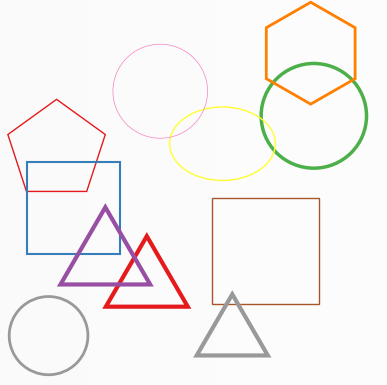[{"shape": "triangle", "thickness": 3, "radius": 0.61, "center": [0.379, 0.264]}, {"shape": "pentagon", "thickness": 1, "radius": 0.66, "center": [0.146, 0.61]}, {"shape": "square", "thickness": 1.5, "radius": 0.6, "center": [0.189, 0.459]}, {"shape": "circle", "thickness": 2.5, "radius": 0.68, "center": [0.81, 0.699]}, {"shape": "triangle", "thickness": 3, "radius": 0.67, "center": [0.272, 0.328]}, {"shape": "hexagon", "thickness": 2, "radius": 0.66, "center": [0.802, 0.862]}, {"shape": "oval", "thickness": 1, "radius": 0.68, "center": [0.574, 0.627]}, {"shape": "square", "thickness": 1, "radius": 0.69, "center": [0.685, 0.349]}, {"shape": "circle", "thickness": 0.5, "radius": 0.61, "center": [0.413, 0.763]}, {"shape": "triangle", "thickness": 3, "radius": 0.53, "center": [0.599, 0.13]}, {"shape": "circle", "thickness": 2, "radius": 0.51, "center": [0.125, 0.128]}]